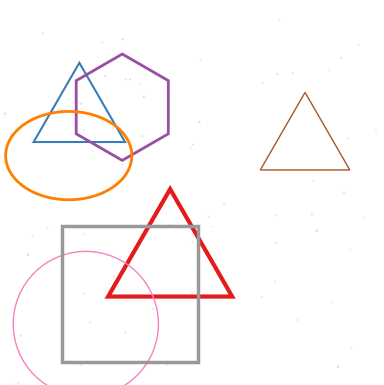[{"shape": "triangle", "thickness": 3, "radius": 0.93, "center": [0.442, 0.323]}, {"shape": "triangle", "thickness": 1.5, "radius": 0.69, "center": [0.206, 0.7]}, {"shape": "hexagon", "thickness": 2, "radius": 0.69, "center": [0.318, 0.721]}, {"shape": "oval", "thickness": 2, "radius": 0.82, "center": [0.179, 0.596]}, {"shape": "triangle", "thickness": 1, "radius": 0.67, "center": [0.792, 0.626]}, {"shape": "circle", "thickness": 1, "radius": 0.94, "center": [0.223, 0.159]}, {"shape": "square", "thickness": 2.5, "radius": 0.89, "center": [0.337, 0.235]}]